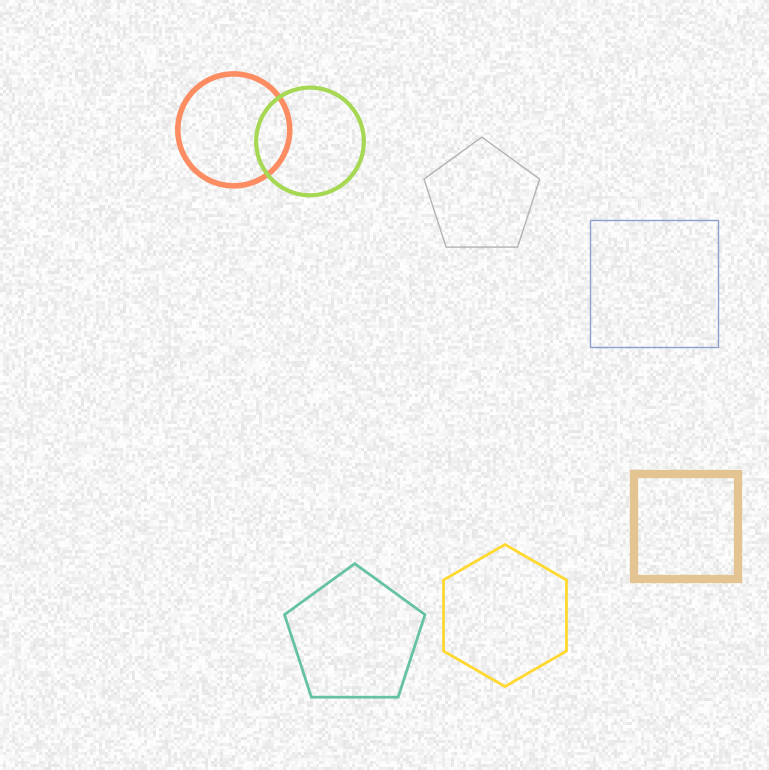[{"shape": "pentagon", "thickness": 1, "radius": 0.48, "center": [0.461, 0.172]}, {"shape": "circle", "thickness": 2, "radius": 0.36, "center": [0.304, 0.831]}, {"shape": "square", "thickness": 0.5, "radius": 0.41, "center": [0.849, 0.632]}, {"shape": "circle", "thickness": 1.5, "radius": 0.35, "center": [0.403, 0.816]}, {"shape": "hexagon", "thickness": 1, "radius": 0.46, "center": [0.656, 0.201]}, {"shape": "square", "thickness": 3, "radius": 0.34, "center": [0.891, 0.316]}, {"shape": "pentagon", "thickness": 0.5, "radius": 0.39, "center": [0.626, 0.743]}]